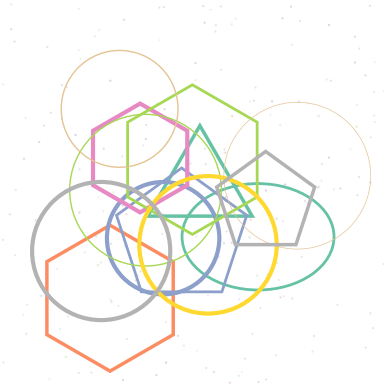[{"shape": "triangle", "thickness": 2.5, "radius": 0.78, "center": [0.519, 0.517]}, {"shape": "oval", "thickness": 2, "radius": 0.99, "center": [0.67, 0.385]}, {"shape": "hexagon", "thickness": 2.5, "radius": 0.95, "center": [0.286, 0.226]}, {"shape": "pentagon", "thickness": 2, "radius": 0.89, "center": [0.472, 0.386]}, {"shape": "circle", "thickness": 3, "radius": 0.73, "center": [0.424, 0.381]}, {"shape": "hexagon", "thickness": 3, "radius": 0.71, "center": [0.364, 0.59]}, {"shape": "circle", "thickness": 1, "radius": 0.98, "center": [0.378, 0.506]}, {"shape": "hexagon", "thickness": 2, "radius": 0.97, "center": [0.5, 0.585]}, {"shape": "circle", "thickness": 3, "radius": 0.89, "center": [0.54, 0.364]}, {"shape": "circle", "thickness": 1, "radius": 0.76, "center": [0.311, 0.717]}, {"shape": "circle", "thickness": 0.5, "radius": 0.95, "center": [0.772, 0.544]}, {"shape": "pentagon", "thickness": 2.5, "radius": 0.67, "center": [0.69, 0.473]}, {"shape": "circle", "thickness": 3, "radius": 0.9, "center": [0.263, 0.348]}]